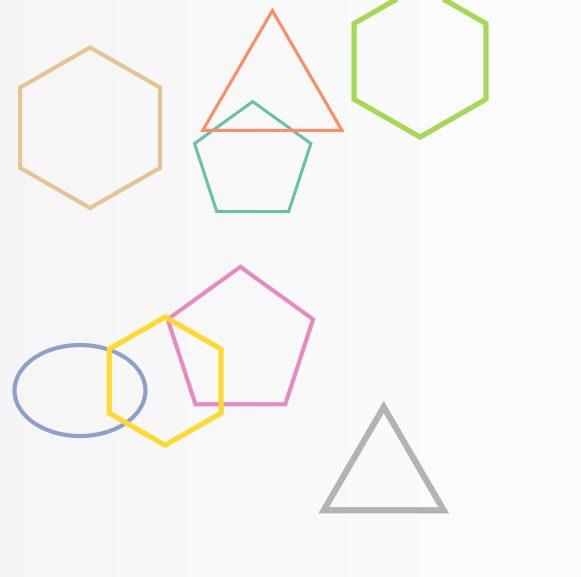[{"shape": "pentagon", "thickness": 1.5, "radius": 0.53, "center": [0.435, 0.718]}, {"shape": "triangle", "thickness": 1.5, "radius": 0.69, "center": [0.469, 0.842]}, {"shape": "oval", "thickness": 2, "radius": 0.56, "center": [0.138, 0.323]}, {"shape": "pentagon", "thickness": 2, "radius": 0.66, "center": [0.414, 0.406]}, {"shape": "hexagon", "thickness": 2.5, "radius": 0.66, "center": [0.723, 0.893]}, {"shape": "hexagon", "thickness": 2.5, "radius": 0.56, "center": [0.284, 0.339]}, {"shape": "hexagon", "thickness": 2, "radius": 0.7, "center": [0.155, 0.778]}, {"shape": "triangle", "thickness": 3, "radius": 0.6, "center": [0.66, 0.175]}]